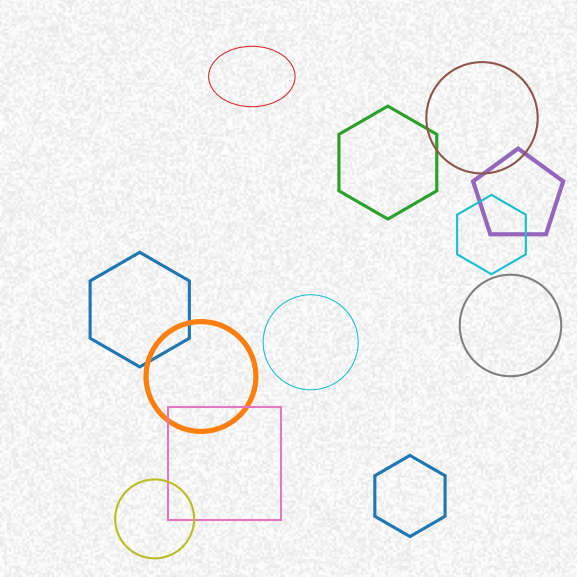[{"shape": "hexagon", "thickness": 1.5, "radius": 0.5, "center": [0.242, 0.463]}, {"shape": "hexagon", "thickness": 1.5, "radius": 0.35, "center": [0.71, 0.14]}, {"shape": "circle", "thickness": 2.5, "radius": 0.48, "center": [0.348, 0.347]}, {"shape": "hexagon", "thickness": 1.5, "radius": 0.49, "center": [0.672, 0.718]}, {"shape": "oval", "thickness": 0.5, "radius": 0.37, "center": [0.436, 0.867]}, {"shape": "pentagon", "thickness": 2, "radius": 0.41, "center": [0.897, 0.66]}, {"shape": "circle", "thickness": 1, "radius": 0.48, "center": [0.835, 0.795]}, {"shape": "square", "thickness": 1, "radius": 0.49, "center": [0.389, 0.196]}, {"shape": "circle", "thickness": 1, "radius": 0.44, "center": [0.884, 0.436]}, {"shape": "circle", "thickness": 1, "radius": 0.34, "center": [0.268, 0.101]}, {"shape": "hexagon", "thickness": 1, "radius": 0.34, "center": [0.851, 0.593]}, {"shape": "circle", "thickness": 0.5, "radius": 0.41, "center": [0.538, 0.406]}]